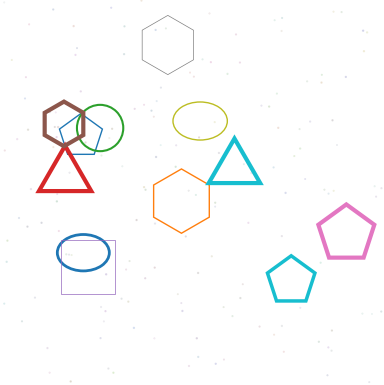[{"shape": "pentagon", "thickness": 1, "radius": 0.29, "center": [0.21, 0.647]}, {"shape": "oval", "thickness": 2, "radius": 0.34, "center": [0.216, 0.344]}, {"shape": "hexagon", "thickness": 1, "radius": 0.42, "center": [0.471, 0.478]}, {"shape": "circle", "thickness": 1.5, "radius": 0.3, "center": [0.26, 0.668]}, {"shape": "triangle", "thickness": 3, "radius": 0.39, "center": [0.169, 0.543]}, {"shape": "square", "thickness": 0.5, "radius": 0.35, "center": [0.229, 0.307]}, {"shape": "hexagon", "thickness": 3, "radius": 0.29, "center": [0.166, 0.678]}, {"shape": "pentagon", "thickness": 3, "radius": 0.38, "center": [0.9, 0.393]}, {"shape": "hexagon", "thickness": 0.5, "radius": 0.38, "center": [0.436, 0.883]}, {"shape": "oval", "thickness": 1, "radius": 0.35, "center": [0.52, 0.686]}, {"shape": "pentagon", "thickness": 2.5, "radius": 0.32, "center": [0.756, 0.271]}, {"shape": "triangle", "thickness": 3, "radius": 0.39, "center": [0.609, 0.563]}]